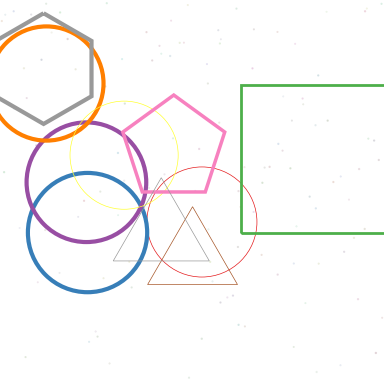[{"shape": "circle", "thickness": 0.5, "radius": 0.71, "center": [0.524, 0.423]}, {"shape": "circle", "thickness": 3, "radius": 0.77, "center": [0.227, 0.396]}, {"shape": "square", "thickness": 2, "radius": 0.96, "center": [0.817, 0.588]}, {"shape": "circle", "thickness": 3, "radius": 0.78, "center": [0.224, 0.527]}, {"shape": "circle", "thickness": 3, "radius": 0.74, "center": [0.121, 0.783]}, {"shape": "circle", "thickness": 0.5, "radius": 0.7, "center": [0.322, 0.597]}, {"shape": "triangle", "thickness": 0.5, "radius": 0.67, "center": [0.5, 0.328]}, {"shape": "pentagon", "thickness": 2.5, "radius": 0.7, "center": [0.451, 0.614]}, {"shape": "hexagon", "thickness": 3, "radius": 0.72, "center": [0.113, 0.822]}, {"shape": "triangle", "thickness": 0.5, "radius": 0.72, "center": [0.419, 0.394]}]